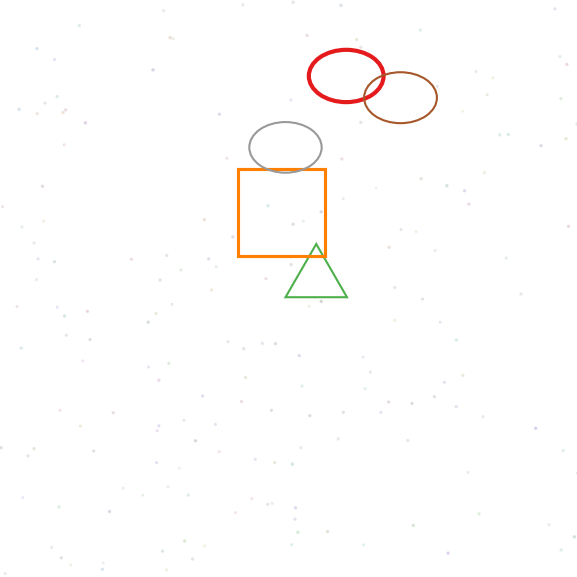[{"shape": "oval", "thickness": 2, "radius": 0.32, "center": [0.599, 0.868]}, {"shape": "triangle", "thickness": 1, "radius": 0.31, "center": [0.548, 0.515]}, {"shape": "square", "thickness": 1.5, "radius": 0.38, "center": [0.488, 0.632]}, {"shape": "oval", "thickness": 1, "radius": 0.32, "center": [0.694, 0.83]}, {"shape": "oval", "thickness": 1, "radius": 0.31, "center": [0.494, 0.744]}]